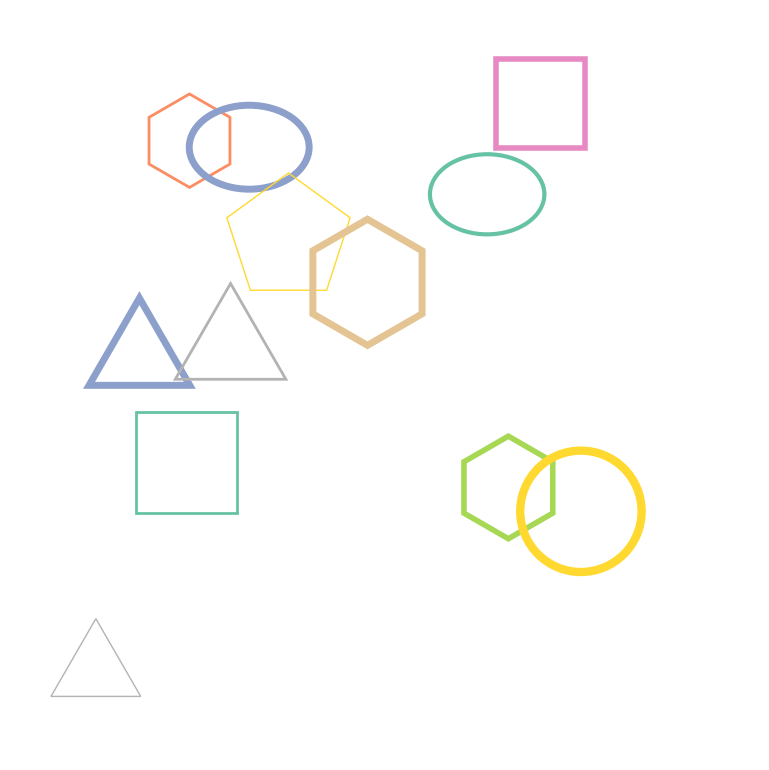[{"shape": "square", "thickness": 1, "radius": 0.33, "center": [0.243, 0.399]}, {"shape": "oval", "thickness": 1.5, "radius": 0.37, "center": [0.633, 0.748]}, {"shape": "hexagon", "thickness": 1, "radius": 0.3, "center": [0.246, 0.817]}, {"shape": "oval", "thickness": 2.5, "radius": 0.39, "center": [0.324, 0.809]}, {"shape": "triangle", "thickness": 2.5, "radius": 0.38, "center": [0.181, 0.537]}, {"shape": "square", "thickness": 2, "radius": 0.29, "center": [0.702, 0.866]}, {"shape": "hexagon", "thickness": 2, "radius": 0.33, "center": [0.66, 0.367]}, {"shape": "circle", "thickness": 3, "radius": 0.39, "center": [0.754, 0.336]}, {"shape": "pentagon", "thickness": 0.5, "radius": 0.42, "center": [0.375, 0.691]}, {"shape": "hexagon", "thickness": 2.5, "radius": 0.41, "center": [0.477, 0.633]}, {"shape": "triangle", "thickness": 0.5, "radius": 0.34, "center": [0.124, 0.129]}, {"shape": "triangle", "thickness": 1, "radius": 0.41, "center": [0.299, 0.549]}]